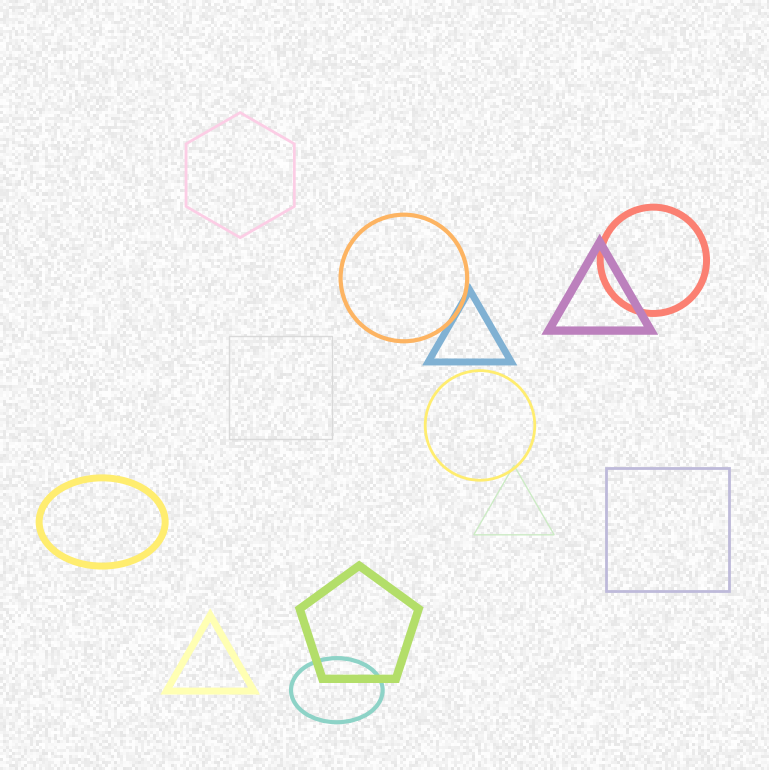[{"shape": "oval", "thickness": 1.5, "radius": 0.3, "center": [0.437, 0.104]}, {"shape": "triangle", "thickness": 2.5, "radius": 0.33, "center": [0.273, 0.135]}, {"shape": "square", "thickness": 1, "radius": 0.4, "center": [0.867, 0.312]}, {"shape": "circle", "thickness": 2.5, "radius": 0.35, "center": [0.849, 0.662]}, {"shape": "triangle", "thickness": 2.5, "radius": 0.31, "center": [0.61, 0.561]}, {"shape": "circle", "thickness": 1.5, "radius": 0.41, "center": [0.525, 0.639]}, {"shape": "pentagon", "thickness": 3, "radius": 0.41, "center": [0.466, 0.184]}, {"shape": "hexagon", "thickness": 1, "radius": 0.41, "center": [0.312, 0.773]}, {"shape": "square", "thickness": 0.5, "radius": 0.33, "center": [0.364, 0.497]}, {"shape": "triangle", "thickness": 3, "radius": 0.38, "center": [0.779, 0.609]}, {"shape": "triangle", "thickness": 0.5, "radius": 0.3, "center": [0.667, 0.336]}, {"shape": "circle", "thickness": 1, "radius": 0.36, "center": [0.623, 0.447]}, {"shape": "oval", "thickness": 2.5, "radius": 0.41, "center": [0.133, 0.322]}]